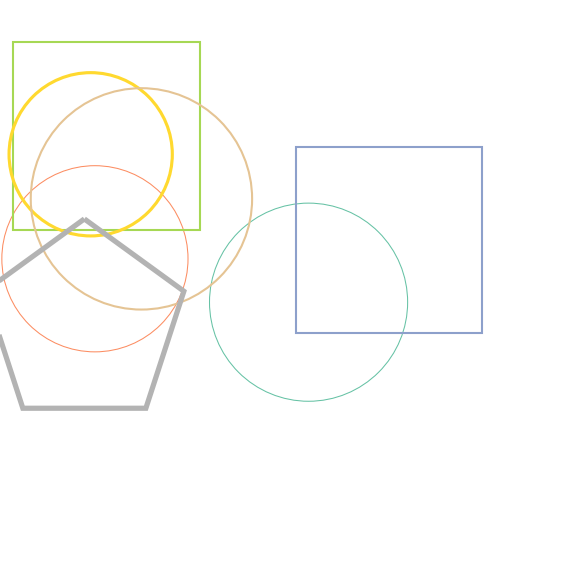[{"shape": "circle", "thickness": 0.5, "radius": 0.86, "center": [0.534, 0.476]}, {"shape": "circle", "thickness": 0.5, "radius": 0.81, "center": [0.164, 0.551]}, {"shape": "square", "thickness": 1, "radius": 0.81, "center": [0.674, 0.583]}, {"shape": "square", "thickness": 1, "radius": 0.81, "center": [0.184, 0.764]}, {"shape": "circle", "thickness": 1.5, "radius": 0.71, "center": [0.157, 0.732]}, {"shape": "circle", "thickness": 1, "radius": 0.96, "center": [0.245, 0.655]}, {"shape": "pentagon", "thickness": 2.5, "radius": 0.91, "center": [0.146, 0.439]}]